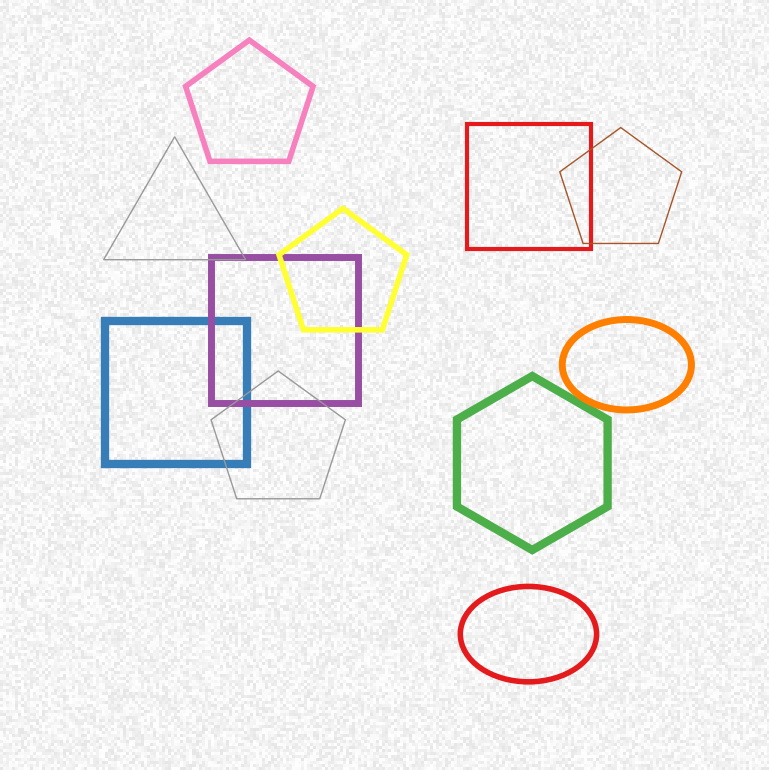[{"shape": "oval", "thickness": 2, "radius": 0.44, "center": [0.686, 0.176]}, {"shape": "square", "thickness": 1.5, "radius": 0.4, "center": [0.687, 0.758]}, {"shape": "square", "thickness": 3, "radius": 0.46, "center": [0.229, 0.49]}, {"shape": "hexagon", "thickness": 3, "radius": 0.56, "center": [0.691, 0.399]}, {"shape": "square", "thickness": 2.5, "radius": 0.48, "center": [0.37, 0.571]}, {"shape": "oval", "thickness": 2.5, "radius": 0.42, "center": [0.814, 0.526]}, {"shape": "pentagon", "thickness": 2, "radius": 0.44, "center": [0.445, 0.642]}, {"shape": "pentagon", "thickness": 0.5, "radius": 0.42, "center": [0.806, 0.751]}, {"shape": "pentagon", "thickness": 2, "radius": 0.44, "center": [0.324, 0.861]}, {"shape": "pentagon", "thickness": 0.5, "radius": 0.46, "center": [0.361, 0.426]}, {"shape": "triangle", "thickness": 0.5, "radius": 0.53, "center": [0.227, 0.716]}]